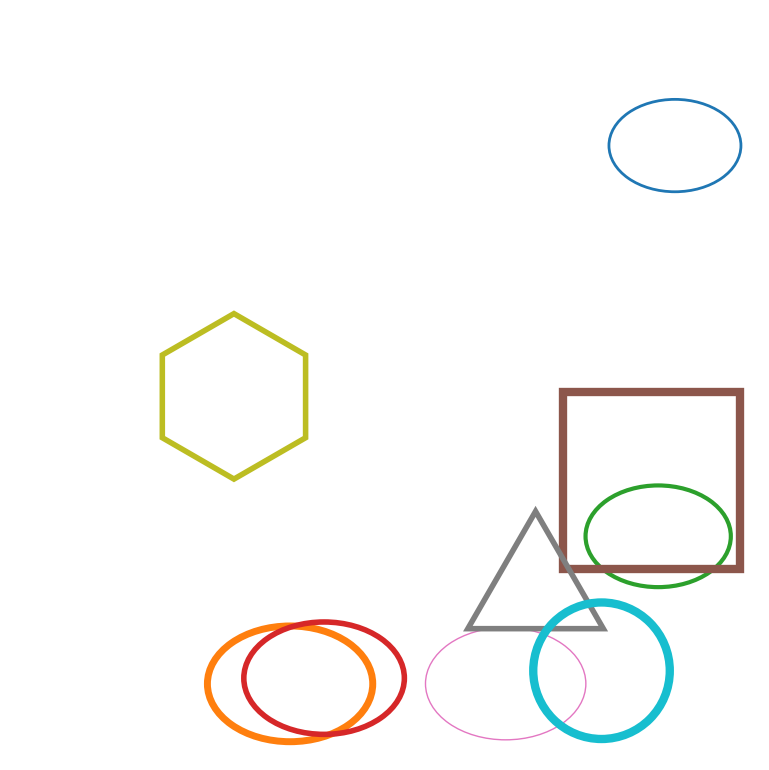[{"shape": "oval", "thickness": 1, "radius": 0.43, "center": [0.877, 0.811]}, {"shape": "oval", "thickness": 2.5, "radius": 0.54, "center": [0.377, 0.112]}, {"shape": "oval", "thickness": 1.5, "radius": 0.47, "center": [0.855, 0.304]}, {"shape": "oval", "thickness": 2, "radius": 0.52, "center": [0.421, 0.119]}, {"shape": "square", "thickness": 3, "radius": 0.58, "center": [0.846, 0.376]}, {"shape": "oval", "thickness": 0.5, "radius": 0.52, "center": [0.657, 0.112]}, {"shape": "triangle", "thickness": 2, "radius": 0.51, "center": [0.696, 0.234]}, {"shape": "hexagon", "thickness": 2, "radius": 0.54, "center": [0.304, 0.485]}, {"shape": "circle", "thickness": 3, "radius": 0.44, "center": [0.781, 0.129]}]